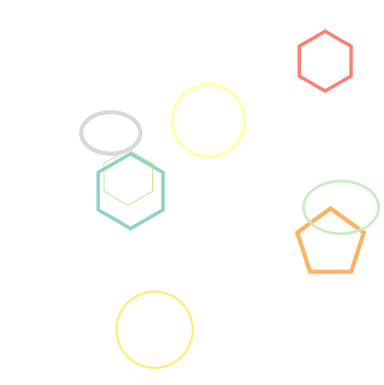[{"shape": "hexagon", "thickness": 2.5, "radius": 0.49, "center": [0.339, 0.504]}, {"shape": "circle", "thickness": 2.5, "radius": 0.47, "center": [0.542, 0.687]}, {"shape": "hexagon", "thickness": 2.5, "radius": 0.39, "center": [0.845, 0.841]}, {"shape": "pentagon", "thickness": 3, "radius": 0.45, "center": [0.859, 0.368]}, {"shape": "hexagon", "thickness": 0.5, "radius": 0.36, "center": [0.333, 0.539]}, {"shape": "oval", "thickness": 3, "radius": 0.38, "center": [0.288, 0.655]}, {"shape": "oval", "thickness": 2, "radius": 0.49, "center": [0.886, 0.461]}, {"shape": "circle", "thickness": 1.5, "radius": 0.5, "center": [0.402, 0.144]}]